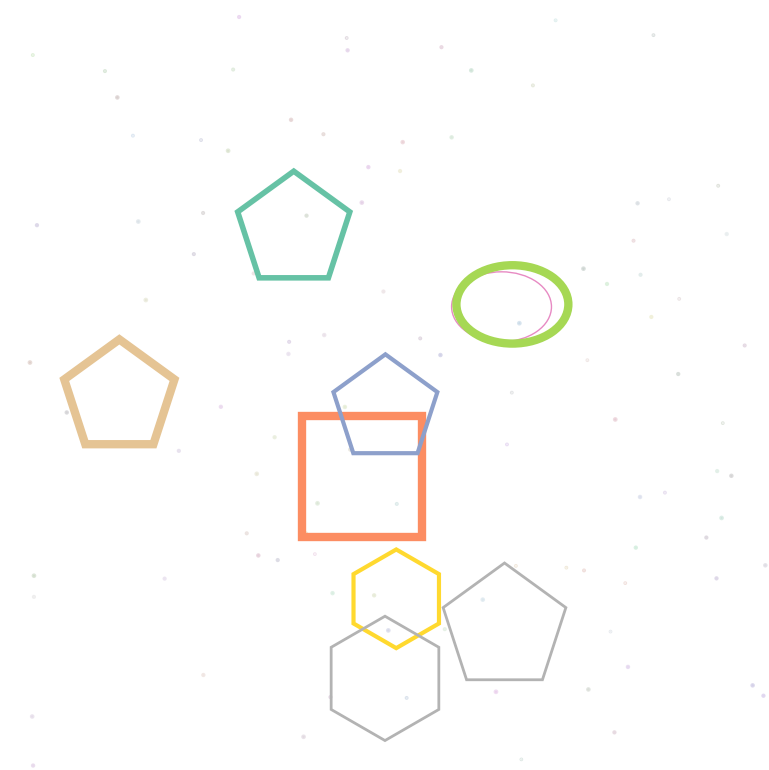[{"shape": "pentagon", "thickness": 2, "radius": 0.38, "center": [0.382, 0.701]}, {"shape": "square", "thickness": 3, "radius": 0.39, "center": [0.47, 0.382]}, {"shape": "pentagon", "thickness": 1.5, "radius": 0.35, "center": [0.501, 0.469]}, {"shape": "oval", "thickness": 0.5, "radius": 0.32, "center": [0.651, 0.602]}, {"shape": "oval", "thickness": 3, "radius": 0.36, "center": [0.665, 0.605]}, {"shape": "hexagon", "thickness": 1.5, "radius": 0.32, "center": [0.515, 0.222]}, {"shape": "pentagon", "thickness": 3, "radius": 0.38, "center": [0.155, 0.484]}, {"shape": "hexagon", "thickness": 1, "radius": 0.4, "center": [0.5, 0.119]}, {"shape": "pentagon", "thickness": 1, "radius": 0.42, "center": [0.655, 0.185]}]